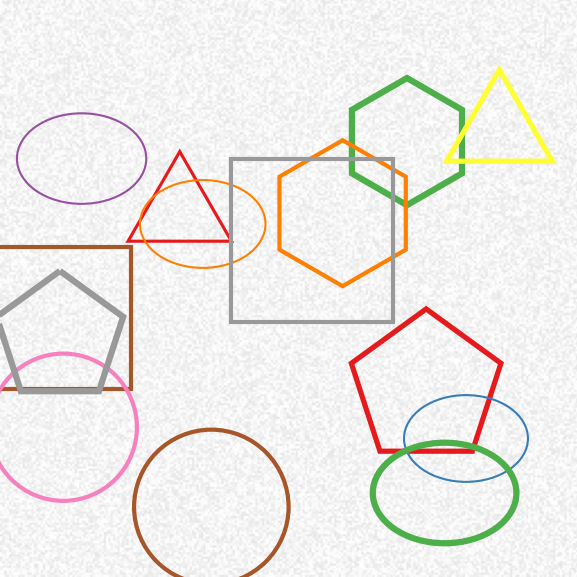[{"shape": "triangle", "thickness": 1.5, "radius": 0.52, "center": [0.311, 0.633]}, {"shape": "pentagon", "thickness": 2.5, "radius": 0.68, "center": [0.738, 0.328]}, {"shape": "oval", "thickness": 1, "radius": 0.54, "center": [0.807, 0.24]}, {"shape": "hexagon", "thickness": 3, "radius": 0.55, "center": [0.705, 0.754]}, {"shape": "oval", "thickness": 3, "radius": 0.62, "center": [0.77, 0.145]}, {"shape": "oval", "thickness": 1, "radius": 0.56, "center": [0.141, 0.725]}, {"shape": "oval", "thickness": 1, "radius": 0.54, "center": [0.351, 0.611]}, {"shape": "hexagon", "thickness": 2, "radius": 0.63, "center": [0.593, 0.63]}, {"shape": "triangle", "thickness": 2.5, "radius": 0.53, "center": [0.865, 0.773]}, {"shape": "circle", "thickness": 2, "radius": 0.67, "center": [0.366, 0.121]}, {"shape": "square", "thickness": 2, "radius": 0.62, "center": [0.103, 0.448]}, {"shape": "circle", "thickness": 2, "radius": 0.64, "center": [0.11, 0.259]}, {"shape": "square", "thickness": 2, "radius": 0.7, "center": [0.54, 0.582]}, {"shape": "pentagon", "thickness": 3, "radius": 0.58, "center": [0.104, 0.415]}]